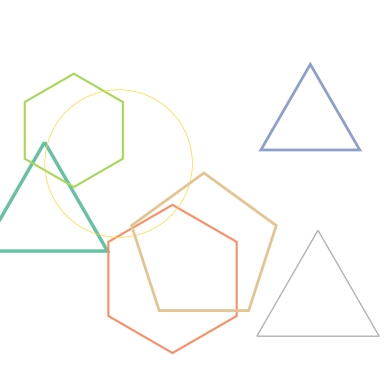[{"shape": "triangle", "thickness": 2.5, "radius": 0.94, "center": [0.116, 0.442]}, {"shape": "hexagon", "thickness": 1.5, "radius": 0.96, "center": [0.448, 0.275]}, {"shape": "triangle", "thickness": 2, "radius": 0.74, "center": [0.806, 0.685]}, {"shape": "hexagon", "thickness": 1.5, "radius": 0.74, "center": [0.192, 0.661]}, {"shape": "circle", "thickness": 0.5, "radius": 0.96, "center": [0.308, 0.575]}, {"shape": "pentagon", "thickness": 2, "radius": 0.99, "center": [0.53, 0.353]}, {"shape": "triangle", "thickness": 1, "radius": 0.92, "center": [0.826, 0.218]}]